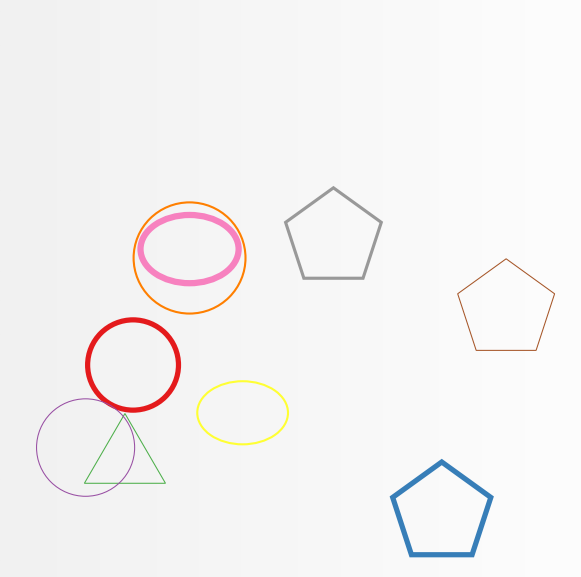[{"shape": "circle", "thickness": 2.5, "radius": 0.39, "center": [0.229, 0.367]}, {"shape": "pentagon", "thickness": 2.5, "radius": 0.44, "center": [0.76, 0.11]}, {"shape": "triangle", "thickness": 0.5, "radius": 0.4, "center": [0.215, 0.203]}, {"shape": "circle", "thickness": 0.5, "radius": 0.42, "center": [0.147, 0.224]}, {"shape": "circle", "thickness": 1, "radius": 0.48, "center": [0.326, 0.552]}, {"shape": "oval", "thickness": 1, "radius": 0.39, "center": [0.417, 0.284]}, {"shape": "pentagon", "thickness": 0.5, "radius": 0.44, "center": [0.871, 0.463]}, {"shape": "oval", "thickness": 3, "radius": 0.42, "center": [0.326, 0.568]}, {"shape": "pentagon", "thickness": 1.5, "radius": 0.43, "center": [0.574, 0.587]}]